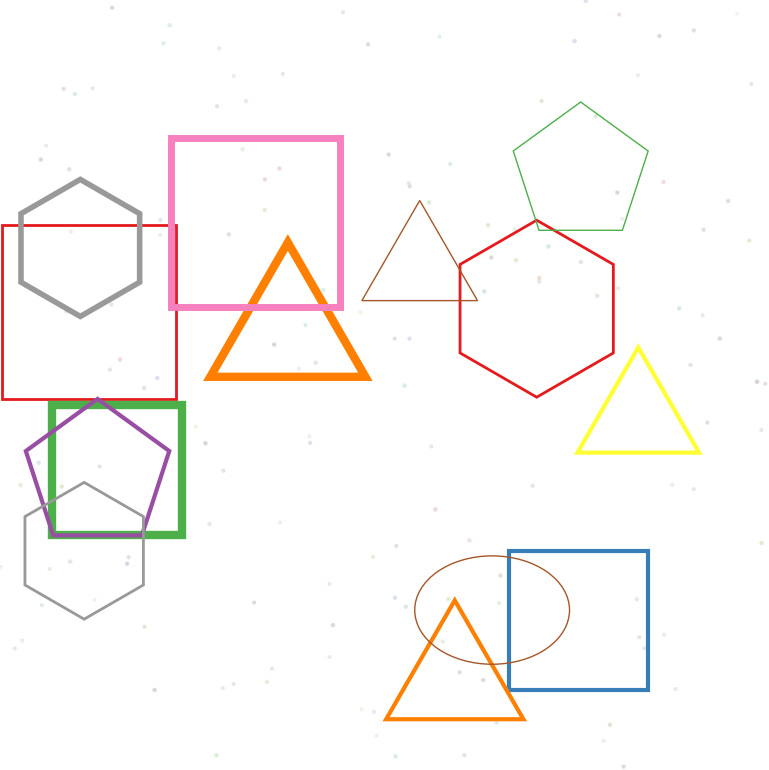[{"shape": "square", "thickness": 1, "radius": 0.56, "center": [0.116, 0.594]}, {"shape": "hexagon", "thickness": 1, "radius": 0.57, "center": [0.697, 0.599]}, {"shape": "square", "thickness": 1.5, "radius": 0.45, "center": [0.752, 0.194]}, {"shape": "pentagon", "thickness": 0.5, "radius": 0.46, "center": [0.754, 0.775]}, {"shape": "square", "thickness": 3, "radius": 0.42, "center": [0.152, 0.389]}, {"shape": "pentagon", "thickness": 1.5, "radius": 0.49, "center": [0.127, 0.384]}, {"shape": "triangle", "thickness": 1.5, "radius": 0.51, "center": [0.591, 0.117]}, {"shape": "triangle", "thickness": 3, "radius": 0.58, "center": [0.374, 0.569]}, {"shape": "triangle", "thickness": 1.5, "radius": 0.46, "center": [0.829, 0.458]}, {"shape": "oval", "thickness": 0.5, "radius": 0.5, "center": [0.639, 0.208]}, {"shape": "triangle", "thickness": 0.5, "radius": 0.43, "center": [0.545, 0.653]}, {"shape": "square", "thickness": 2.5, "radius": 0.55, "center": [0.332, 0.711]}, {"shape": "hexagon", "thickness": 1, "radius": 0.44, "center": [0.109, 0.285]}, {"shape": "hexagon", "thickness": 2, "radius": 0.44, "center": [0.104, 0.678]}]